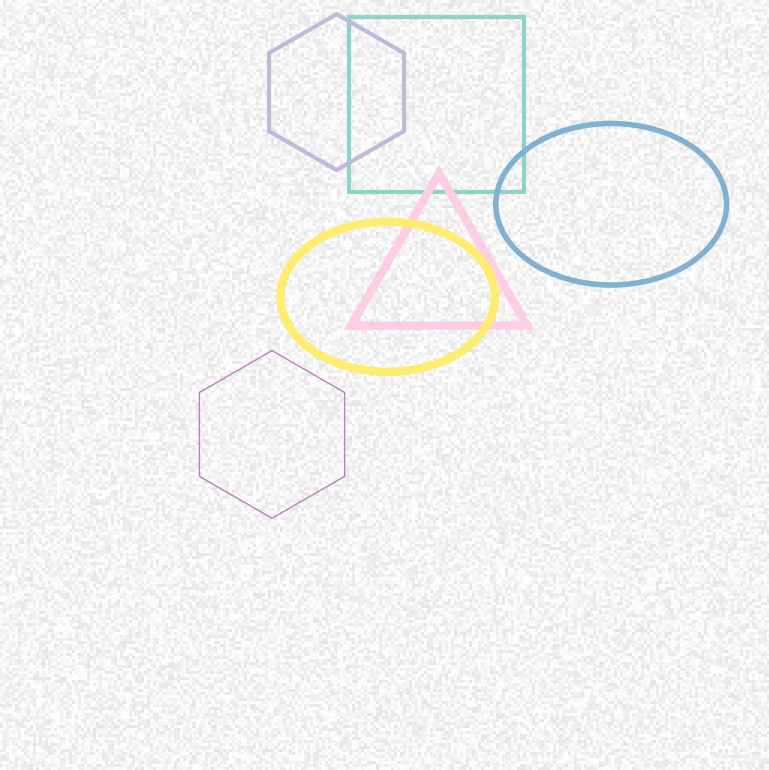[{"shape": "square", "thickness": 1.5, "radius": 0.57, "center": [0.567, 0.865]}, {"shape": "hexagon", "thickness": 1.5, "radius": 0.51, "center": [0.437, 0.88]}, {"shape": "oval", "thickness": 2, "radius": 0.75, "center": [0.794, 0.735]}, {"shape": "triangle", "thickness": 3, "radius": 0.66, "center": [0.57, 0.643]}, {"shape": "hexagon", "thickness": 0.5, "radius": 0.54, "center": [0.353, 0.436]}, {"shape": "oval", "thickness": 3, "radius": 0.7, "center": [0.504, 0.615]}]